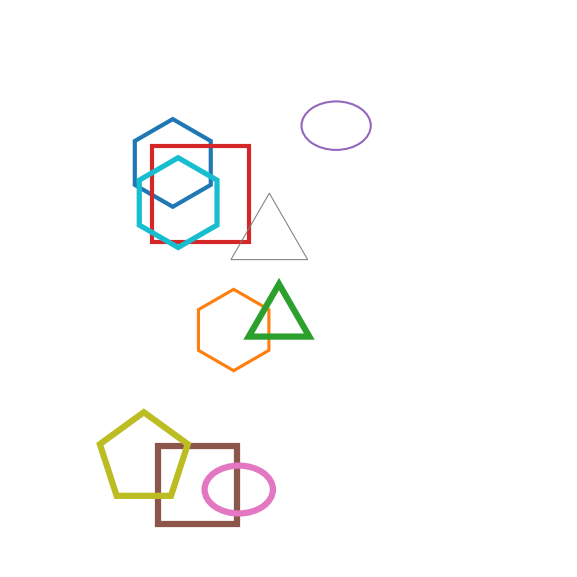[{"shape": "hexagon", "thickness": 2, "radius": 0.38, "center": [0.299, 0.717]}, {"shape": "hexagon", "thickness": 1.5, "radius": 0.35, "center": [0.405, 0.428]}, {"shape": "triangle", "thickness": 3, "radius": 0.3, "center": [0.483, 0.447]}, {"shape": "square", "thickness": 2, "radius": 0.42, "center": [0.347, 0.663]}, {"shape": "oval", "thickness": 1, "radius": 0.3, "center": [0.582, 0.782]}, {"shape": "square", "thickness": 3, "radius": 0.34, "center": [0.342, 0.16]}, {"shape": "oval", "thickness": 3, "radius": 0.3, "center": [0.413, 0.151]}, {"shape": "triangle", "thickness": 0.5, "radius": 0.38, "center": [0.466, 0.588]}, {"shape": "pentagon", "thickness": 3, "radius": 0.4, "center": [0.249, 0.205]}, {"shape": "hexagon", "thickness": 2.5, "radius": 0.39, "center": [0.308, 0.648]}]